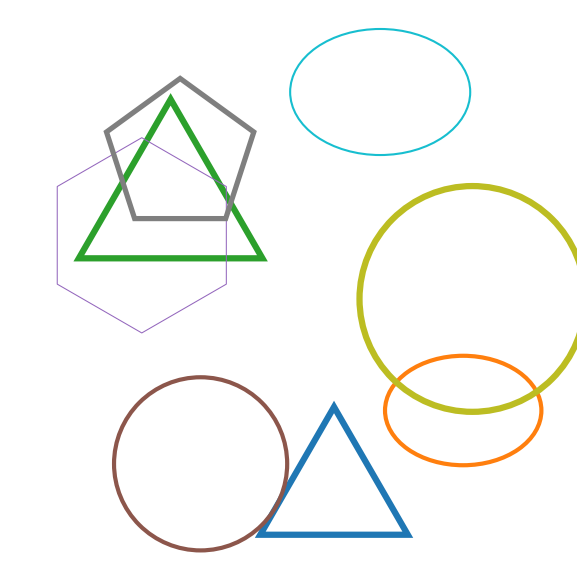[{"shape": "triangle", "thickness": 3, "radius": 0.74, "center": [0.578, 0.147]}, {"shape": "oval", "thickness": 2, "radius": 0.68, "center": [0.802, 0.288]}, {"shape": "triangle", "thickness": 3, "radius": 0.92, "center": [0.295, 0.644]}, {"shape": "hexagon", "thickness": 0.5, "radius": 0.85, "center": [0.246, 0.592]}, {"shape": "circle", "thickness": 2, "radius": 0.75, "center": [0.347, 0.196]}, {"shape": "pentagon", "thickness": 2.5, "radius": 0.67, "center": [0.312, 0.729]}, {"shape": "circle", "thickness": 3, "radius": 0.98, "center": [0.818, 0.481]}, {"shape": "oval", "thickness": 1, "radius": 0.78, "center": [0.658, 0.84]}]